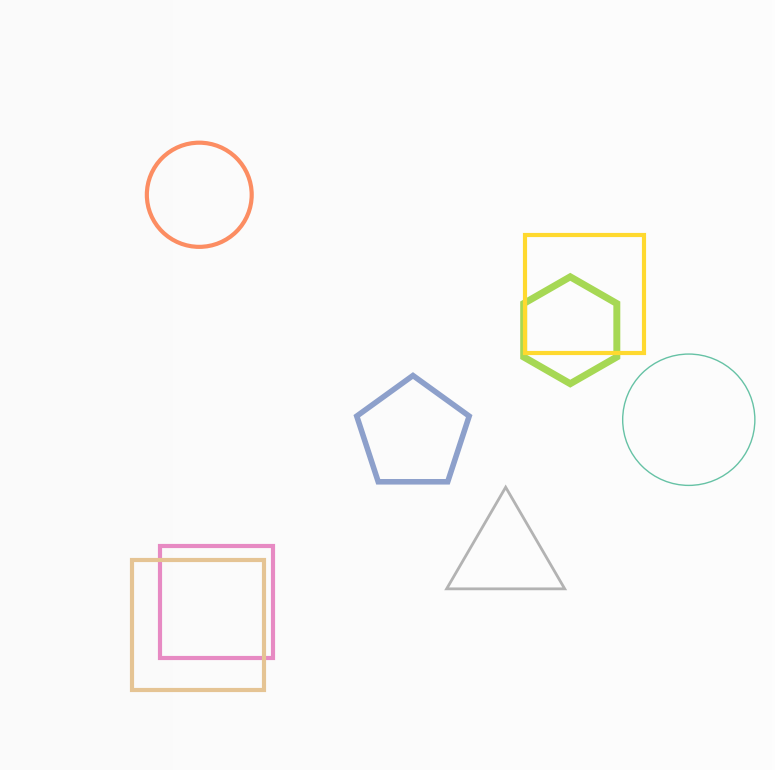[{"shape": "circle", "thickness": 0.5, "radius": 0.43, "center": [0.889, 0.455]}, {"shape": "circle", "thickness": 1.5, "radius": 0.34, "center": [0.257, 0.747]}, {"shape": "pentagon", "thickness": 2, "radius": 0.38, "center": [0.533, 0.436]}, {"shape": "square", "thickness": 1.5, "radius": 0.36, "center": [0.28, 0.218]}, {"shape": "hexagon", "thickness": 2.5, "radius": 0.35, "center": [0.736, 0.571]}, {"shape": "square", "thickness": 1.5, "radius": 0.38, "center": [0.754, 0.619]}, {"shape": "square", "thickness": 1.5, "radius": 0.42, "center": [0.256, 0.188]}, {"shape": "triangle", "thickness": 1, "radius": 0.44, "center": [0.652, 0.279]}]